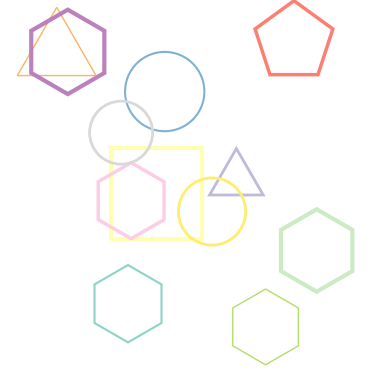[{"shape": "hexagon", "thickness": 1.5, "radius": 0.5, "center": [0.332, 0.211]}, {"shape": "square", "thickness": 3, "radius": 0.59, "center": [0.407, 0.496]}, {"shape": "triangle", "thickness": 2, "radius": 0.4, "center": [0.614, 0.534]}, {"shape": "pentagon", "thickness": 2.5, "radius": 0.53, "center": [0.764, 0.892]}, {"shape": "circle", "thickness": 1.5, "radius": 0.51, "center": [0.428, 0.762]}, {"shape": "triangle", "thickness": 1, "radius": 0.59, "center": [0.147, 0.863]}, {"shape": "hexagon", "thickness": 1, "radius": 0.49, "center": [0.69, 0.151]}, {"shape": "hexagon", "thickness": 2.5, "radius": 0.49, "center": [0.341, 0.479]}, {"shape": "circle", "thickness": 2, "radius": 0.41, "center": [0.315, 0.655]}, {"shape": "hexagon", "thickness": 3, "radius": 0.55, "center": [0.176, 0.865]}, {"shape": "hexagon", "thickness": 3, "radius": 0.54, "center": [0.823, 0.349]}, {"shape": "circle", "thickness": 2, "radius": 0.44, "center": [0.551, 0.451]}]